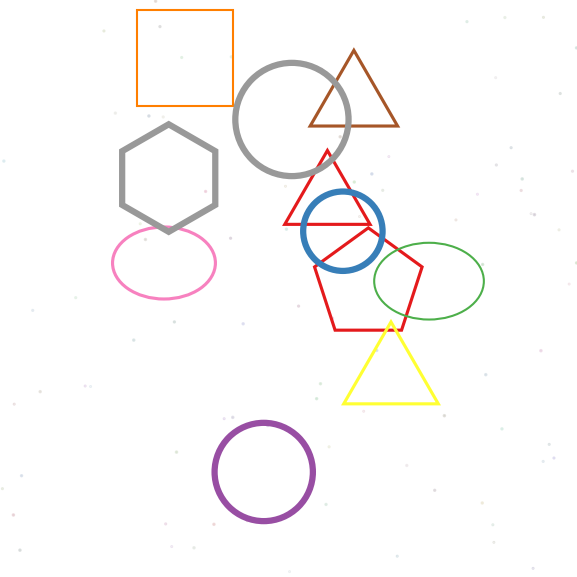[{"shape": "triangle", "thickness": 1.5, "radius": 0.43, "center": [0.567, 0.653]}, {"shape": "pentagon", "thickness": 1.5, "radius": 0.49, "center": [0.638, 0.507]}, {"shape": "circle", "thickness": 3, "radius": 0.34, "center": [0.594, 0.599]}, {"shape": "oval", "thickness": 1, "radius": 0.47, "center": [0.743, 0.512]}, {"shape": "circle", "thickness": 3, "radius": 0.43, "center": [0.457, 0.182]}, {"shape": "square", "thickness": 1, "radius": 0.42, "center": [0.321, 0.898]}, {"shape": "triangle", "thickness": 1.5, "radius": 0.47, "center": [0.677, 0.347]}, {"shape": "triangle", "thickness": 1.5, "radius": 0.44, "center": [0.613, 0.825]}, {"shape": "oval", "thickness": 1.5, "radius": 0.45, "center": [0.284, 0.544]}, {"shape": "circle", "thickness": 3, "radius": 0.49, "center": [0.506, 0.792]}, {"shape": "hexagon", "thickness": 3, "radius": 0.47, "center": [0.292, 0.691]}]